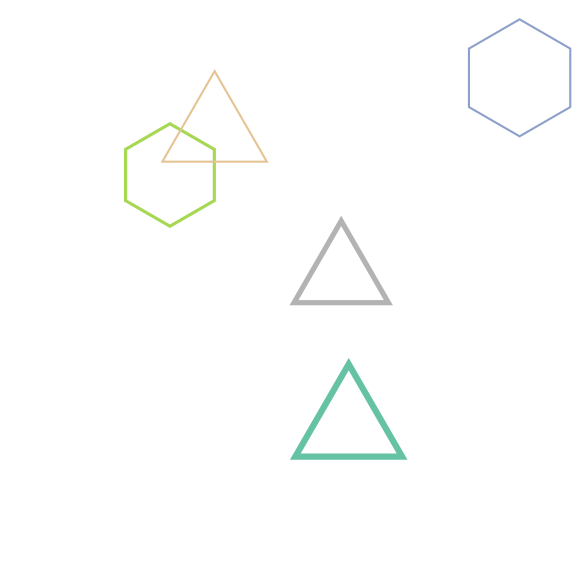[{"shape": "triangle", "thickness": 3, "radius": 0.53, "center": [0.604, 0.262]}, {"shape": "hexagon", "thickness": 1, "radius": 0.51, "center": [0.9, 0.864]}, {"shape": "hexagon", "thickness": 1.5, "radius": 0.44, "center": [0.294, 0.696]}, {"shape": "triangle", "thickness": 1, "radius": 0.52, "center": [0.372, 0.771]}, {"shape": "triangle", "thickness": 2.5, "radius": 0.47, "center": [0.591, 0.522]}]